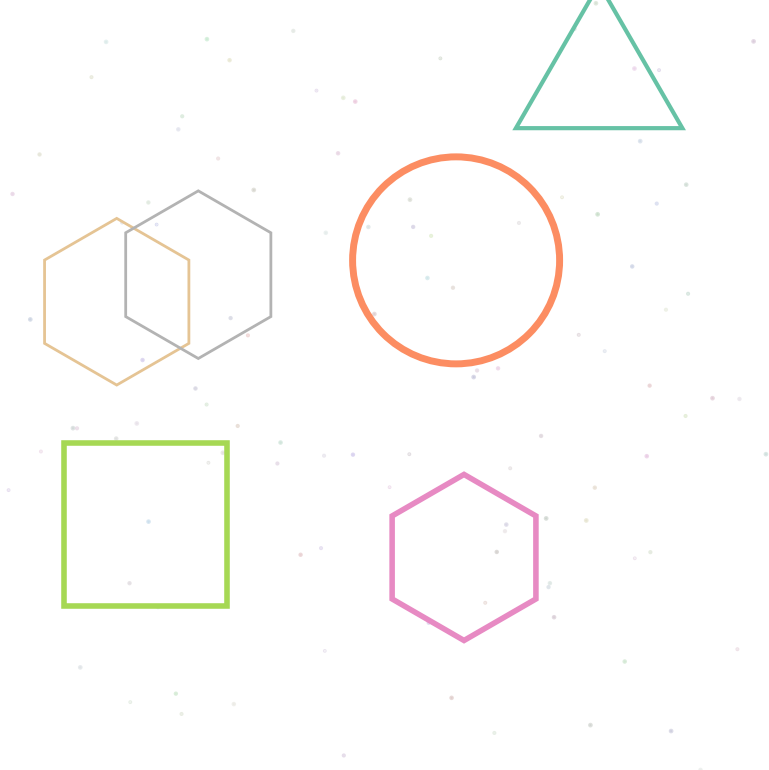[{"shape": "triangle", "thickness": 1.5, "radius": 0.62, "center": [0.778, 0.896]}, {"shape": "circle", "thickness": 2.5, "radius": 0.67, "center": [0.592, 0.662]}, {"shape": "hexagon", "thickness": 2, "radius": 0.54, "center": [0.603, 0.276]}, {"shape": "square", "thickness": 2, "radius": 0.53, "center": [0.189, 0.319]}, {"shape": "hexagon", "thickness": 1, "radius": 0.54, "center": [0.152, 0.608]}, {"shape": "hexagon", "thickness": 1, "radius": 0.54, "center": [0.258, 0.643]}]